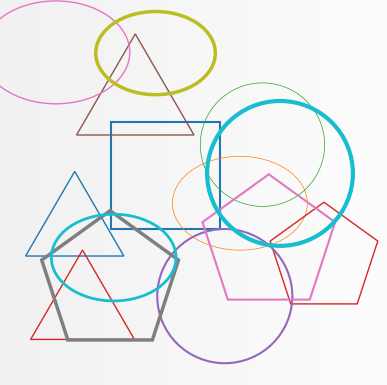[{"shape": "triangle", "thickness": 1, "radius": 0.73, "center": [0.193, 0.408]}, {"shape": "square", "thickness": 1.5, "radius": 0.7, "center": [0.428, 0.544]}, {"shape": "oval", "thickness": 0.5, "radius": 0.87, "center": [0.619, 0.472]}, {"shape": "circle", "thickness": 0.5, "radius": 0.8, "center": [0.677, 0.624]}, {"shape": "pentagon", "thickness": 1, "radius": 0.73, "center": [0.836, 0.329]}, {"shape": "triangle", "thickness": 1, "radius": 0.77, "center": [0.213, 0.196]}, {"shape": "circle", "thickness": 1.5, "radius": 0.87, "center": [0.58, 0.231]}, {"shape": "triangle", "thickness": 1, "radius": 0.87, "center": [0.349, 0.737]}, {"shape": "oval", "thickness": 1, "radius": 0.95, "center": [0.144, 0.864]}, {"shape": "pentagon", "thickness": 1.5, "radius": 0.9, "center": [0.694, 0.367]}, {"shape": "pentagon", "thickness": 2.5, "radius": 0.93, "center": [0.284, 0.267]}, {"shape": "oval", "thickness": 2.5, "radius": 0.77, "center": [0.401, 0.862]}, {"shape": "oval", "thickness": 2, "radius": 0.8, "center": [0.293, 0.331]}, {"shape": "circle", "thickness": 3, "radius": 0.94, "center": [0.723, 0.55]}]